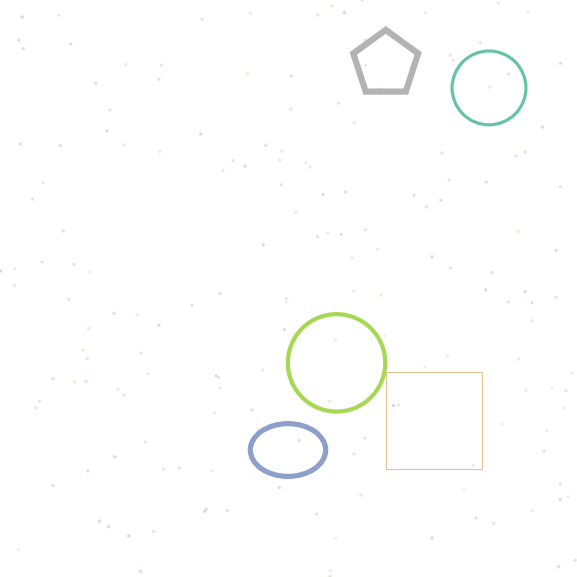[{"shape": "circle", "thickness": 1.5, "radius": 0.32, "center": [0.847, 0.847]}, {"shape": "oval", "thickness": 2.5, "radius": 0.33, "center": [0.499, 0.22]}, {"shape": "circle", "thickness": 2, "radius": 0.42, "center": [0.583, 0.371]}, {"shape": "square", "thickness": 0.5, "radius": 0.42, "center": [0.751, 0.271]}, {"shape": "pentagon", "thickness": 3, "radius": 0.3, "center": [0.668, 0.888]}]